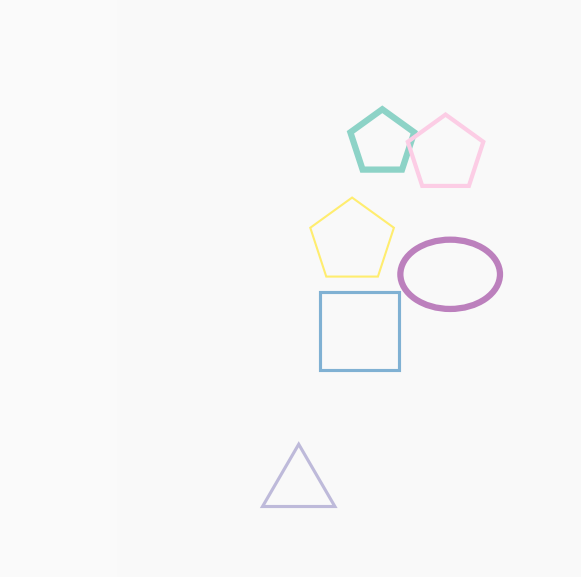[{"shape": "pentagon", "thickness": 3, "radius": 0.29, "center": [0.658, 0.752]}, {"shape": "triangle", "thickness": 1.5, "radius": 0.36, "center": [0.514, 0.158]}, {"shape": "square", "thickness": 1.5, "radius": 0.34, "center": [0.619, 0.425]}, {"shape": "pentagon", "thickness": 2, "radius": 0.34, "center": [0.767, 0.732]}, {"shape": "oval", "thickness": 3, "radius": 0.43, "center": [0.774, 0.524]}, {"shape": "pentagon", "thickness": 1, "radius": 0.38, "center": [0.606, 0.581]}]